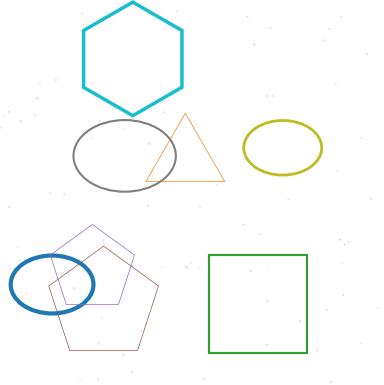[{"shape": "oval", "thickness": 3, "radius": 0.54, "center": [0.135, 0.261]}, {"shape": "triangle", "thickness": 0.5, "radius": 0.59, "center": [0.481, 0.588]}, {"shape": "square", "thickness": 1.5, "radius": 0.64, "center": [0.669, 0.21]}, {"shape": "pentagon", "thickness": 0.5, "radius": 0.58, "center": [0.24, 0.302]}, {"shape": "pentagon", "thickness": 0.5, "radius": 0.75, "center": [0.269, 0.211]}, {"shape": "oval", "thickness": 1.5, "radius": 0.66, "center": [0.324, 0.595]}, {"shape": "oval", "thickness": 2, "radius": 0.51, "center": [0.734, 0.616]}, {"shape": "hexagon", "thickness": 2.5, "radius": 0.74, "center": [0.345, 0.847]}]